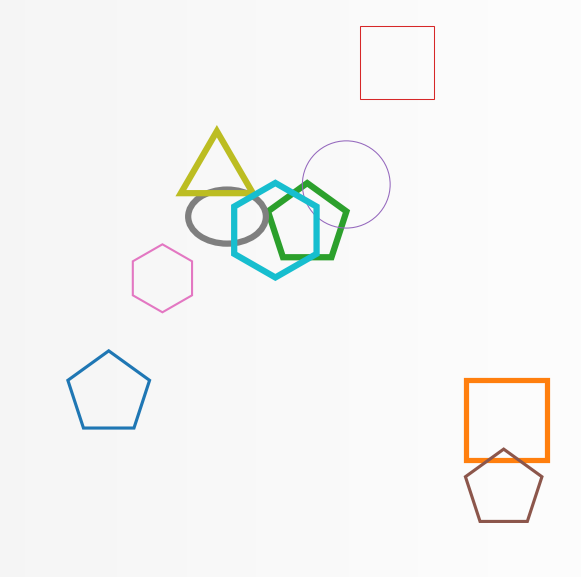[{"shape": "pentagon", "thickness": 1.5, "radius": 0.37, "center": [0.187, 0.318]}, {"shape": "square", "thickness": 2.5, "radius": 0.35, "center": [0.872, 0.271]}, {"shape": "pentagon", "thickness": 3, "radius": 0.35, "center": [0.529, 0.611]}, {"shape": "square", "thickness": 0.5, "radius": 0.32, "center": [0.682, 0.891]}, {"shape": "circle", "thickness": 0.5, "radius": 0.38, "center": [0.596, 0.68]}, {"shape": "pentagon", "thickness": 1.5, "radius": 0.35, "center": [0.867, 0.152]}, {"shape": "hexagon", "thickness": 1, "radius": 0.29, "center": [0.279, 0.517]}, {"shape": "oval", "thickness": 3, "radius": 0.33, "center": [0.391, 0.624]}, {"shape": "triangle", "thickness": 3, "radius": 0.36, "center": [0.373, 0.7]}, {"shape": "hexagon", "thickness": 3, "radius": 0.41, "center": [0.474, 0.601]}]